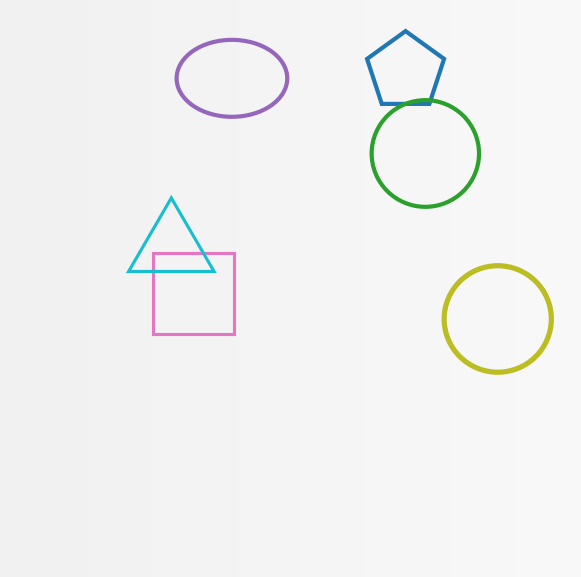[{"shape": "pentagon", "thickness": 2, "radius": 0.35, "center": [0.698, 0.876]}, {"shape": "circle", "thickness": 2, "radius": 0.46, "center": [0.732, 0.733]}, {"shape": "oval", "thickness": 2, "radius": 0.48, "center": [0.399, 0.864]}, {"shape": "square", "thickness": 1.5, "radius": 0.35, "center": [0.332, 0.491]}, {"shape": "circle", "thickness": 2.5, "radius": 0.46, "center": [0.856, 0.447]}, {"shape": "triangle", "thickness": 1.5, "radius": 0.42, "center": [0.295, 0.572]}]